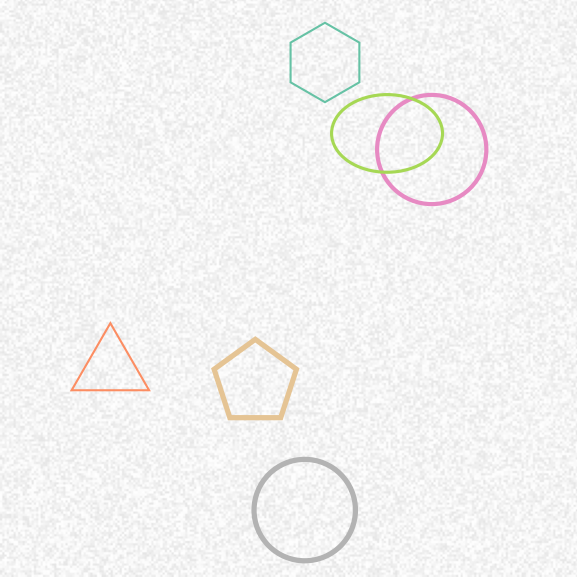[{"shape": "hexagon", "thickness": 1, "radius": 0.34, "center": [0.563, 0.891]}, {"shape": "triangle", "thickness": 1, "radius": 0.39, "center": [0.191, 0.362]}, {"shape": "circle", "thickness": 2, "radius": 0.47, "center": [0.748, 0.74]}, {"shape": "oval", "thickness": 1.5, "radius": 0.48, "center": [0.67, 0.768]}, {"shape": "pentagon", "thickness": 2.5, "radius": 0.37, "center": [0.442, 0.337]}, {"shape": "circle", "thickness": 2.5, "radius": 0.44, "center": [0.528, 0.116]}]